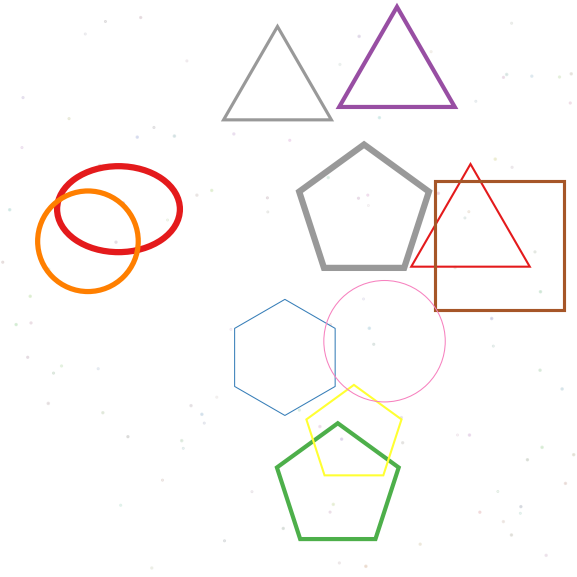[{"shape": "triangle", "thickness": 1, "radius": 0.59, "center": [0.815, 0.597]}, {"shape": "oval", "thickness": 3, "radius": 0.53, "center": [0.205, 0.637]}, {"shape": "hexagon", "thickness": 0.5, "radius": 0.5, "center": [0.493, 0.38]}, {"shape": "pentagon", "thickness": 2, "radius": 0.55, "center": [0.585, 0.155]}, {"shape": "triangle", "thickness": 2, "radius": 0.58, "center": [0.687, 0.872]}, {"shape": "circle", "thickness": 2.5, "radius": 0.44, "center": [0.152, 0.581]}, {"shape": "pentagon", "thickness": 1, "radius": 0.43, "center": [0.613, 0.246]}, {"shape": "square", "thickness": 1.5, "radius": 0.56, "center": [0.865, 0.574]}, {"shape": "circle", "thickness": 0.5, "radius": 0.53, "center": [0.666, 0.408]}, {"shape": "pentagon", "thickness": 3, "radius": 0.59, "center": [0.63, 0.631]}, {"shape": "triangle", "thickness": 1.5, "radius": 0.54, "center": [0.48, 0.846]}]